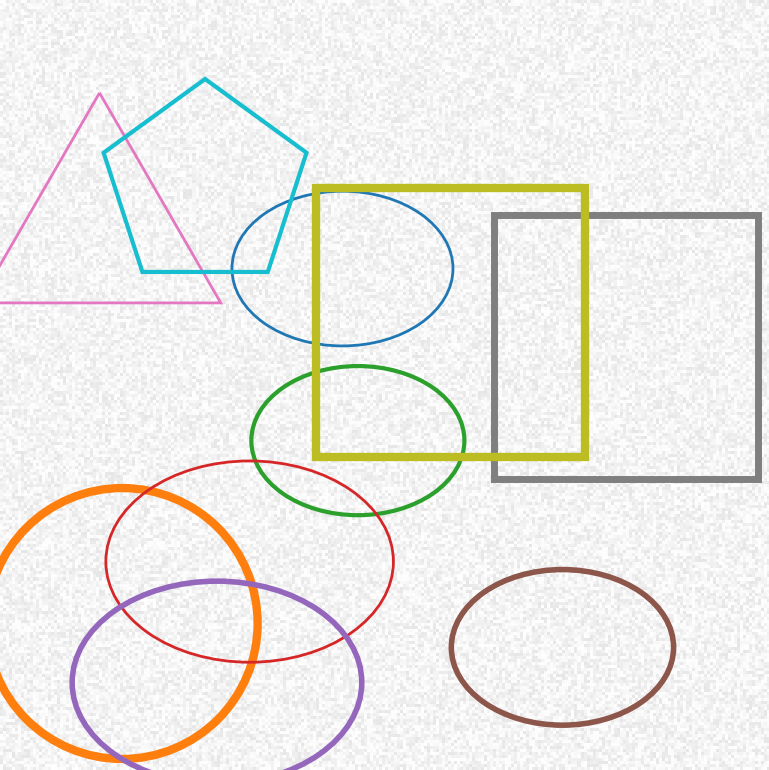[{"shape": "oval", "thickness": 1, "radius": 0.72, "center": [0.445, 0.651]}, {"shape": "circle", "thickness": 3, "radius": 0.88, "center": [0.159, 0.19]}, {"shape": "oval", "thickness": 1.5, "radius": 0.69, "center": [0.465, 0.428]}, {"shape": "oval", "thickness": 1, "radius": 0.93, "center": [0.324, 0.271]}, {"shape": "oval", "thickness": 2, "radius": 0.94, "center": [0.282, 0.114]}, {"shape": "oval", "thickness": 2, "radius": 0.72, "center": [0.73, 0.159]}, {"shape": "triangle", "thickness": 1, "radius": 0.91, "center": [0.129, 0.698]}, {"shape": "square", "thickness": 2.5, "radius": 0.86, "center": [0.812, 0.549]}, {"shape": "square", "thickness": 3, "radius": 0.87, "center": [0.585, 0.581]}, {"shape": "pentagon", "thickness": 1.5, "radius": 0.69, "center": [0.266, 0.759]}]